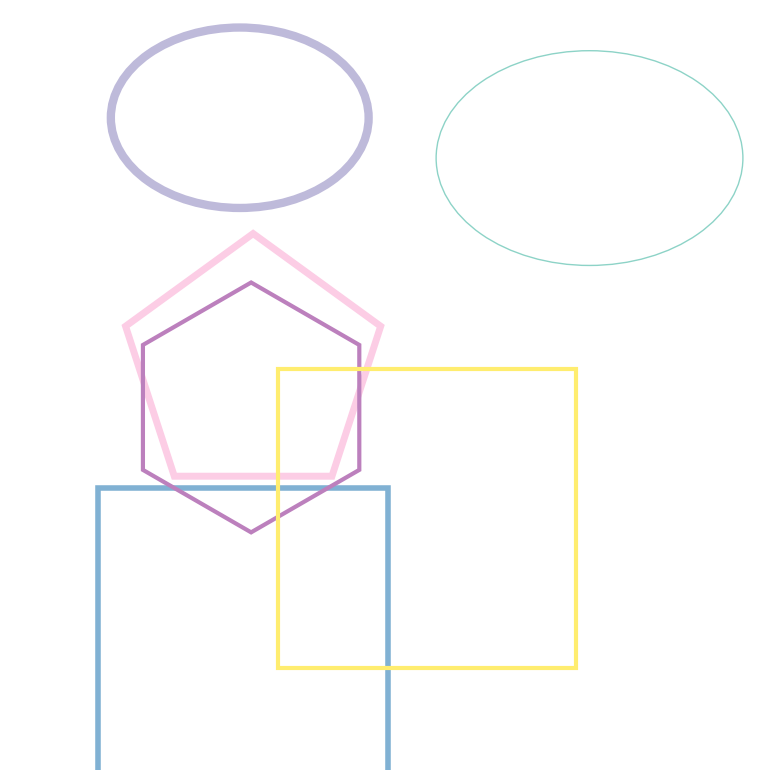[{"shape": "oval", "thickness": 0.5, "radius": 1.0, "center": [0.766, 0.795]}, {"shape": "oval", "thickness": 3, "radius": 0.84, "center": [0.311, 0.847]}, {"shape": "square", "thickness": 2, "radius": 0.94, "center": [0.316, 0.177]}, {"shape": "pentagon", "thickness": 2.5, "radius": 0.87, "center": [0.329, 0.522]}, {"shape": "hexagon", "thickness": 1.5, "radius": 0.81, "center": [0.326, 0.471]}, {"shape": "square", "thickness": 1.5, "radius": 0.97, "center": [0.555, 0.327]}]